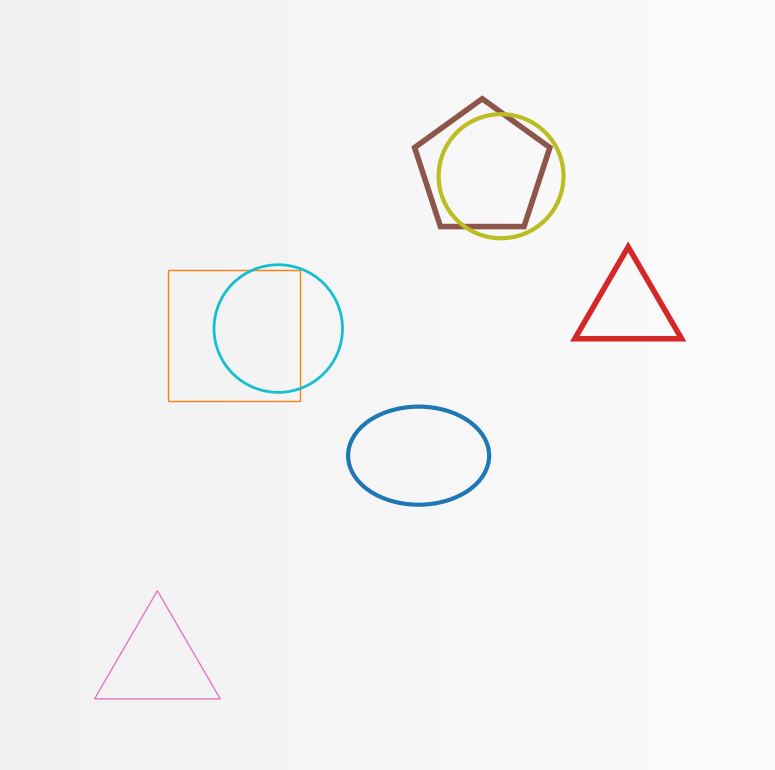[{"shape": "oval", "thickness": 1.5, "radius": 0.46, "center": [0.54, 0.408]}, {"shape": "square", "thickness": 0.5, "radius": 0.43, "center": [0.302, 0.564]}, {"shape": "triangle", "thickness": 2, "radius": 0.4, "center": [0.811, 0.6]}, {"shape": "pentagon", "thickness": 2, "radius": 0.46, "center": [0.622, 0.78]}, {"shape": "triangle", "thickness": 0.5, "radius": 0.47, "center": [0.203, 0.139]}, {"shape": "circle", "thickness": 1.5, "radius": 0.4, "center": [0.647, 0.771]}, {"shape": "circle", "thickness": 1, "radius": 0.41, "center": [0.359, 0.573]}]